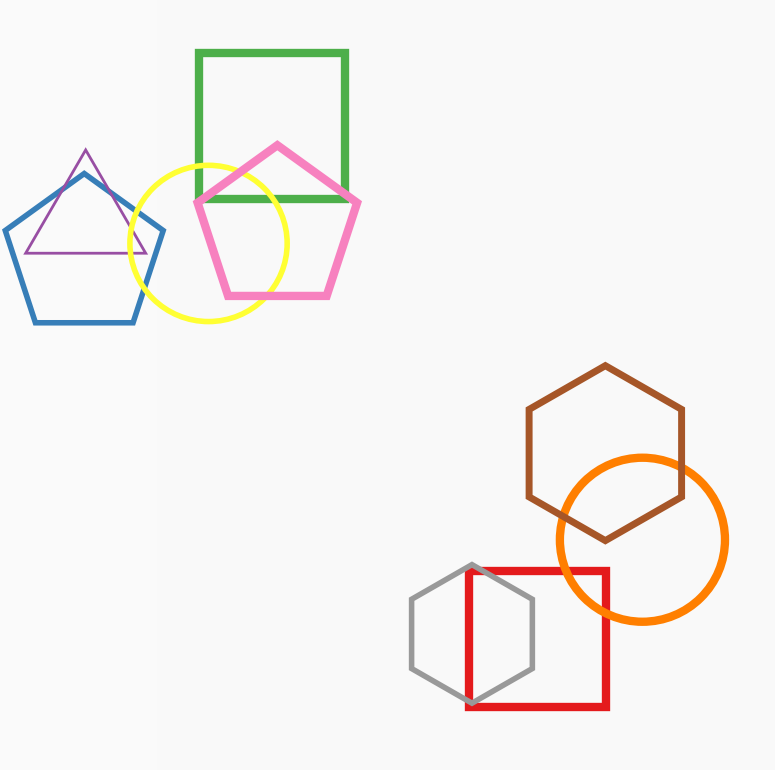[{"shape": "square", "thickness": 3, "radius": 0.44, "center": [0.694, 0.17]}, {"shape": "pentagon", "thickness": 2, "radius": 0.54, "center": [0.109, 0.667]}, {"shape": "square", "thickness": 3, "radius": 0.47, "center": [0.351, 0.836]}, {"shape": "triangle", "thickness": 1, "radius": 0.45, "center": [0.111, 0.716]}, {"shape": "circle", "thickness": 3, "radius": 0.53, "center": [0.829, 0.299]}, {"shape": "circle", "thickness": 2, "radius": 0.51, "center": [0.269, 0.684]}, {"shape": "hexagon", "thickness": 2.5, "radius": 0.57, "center": [0.781, 0.411]}, {"shape": "pentagon", "thickness": 3, "radius": 0.54, "center": [0.358, 0.703]}, {"shape": "hexagon", "thickness": 2, "radius": 0.45, "center": [0.609, 0.177]}]